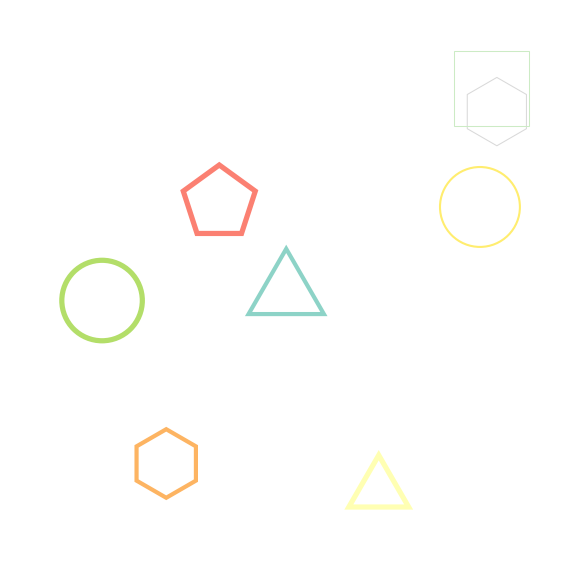[{"shape": "triangle", "thickness": 2, "radius": 0.38, "center": [0.496, 0.493]}, {"shape": "triangle", "thickness": 2.5, "radius": 0.3, "center": [0.656, 0.151]}, {"shape": "pentagon", "thickness": 2.5, "radius": 0.33, "center": [0.38, 0.648]}, {"shape": "hexagon", "thickness": 2, "radius": 0.3, "center": [0.288, 0.197]}, {"shape": "circle", "thickness": 2.5, "radius": 0.35, "center": [0.177, 0.479]}, {"shape": "hexagon", "thickness": 0.5, "radius": 0.3, "center": [0.86, 0.806]}, {"shape": "square", "thickness": 0.5, "radius": 0.32, "center": [0.85, 0.847]}, {"shape": "circle", "thickness": 1, "radius": 0.35, "center": [0.831, 0.641]}]